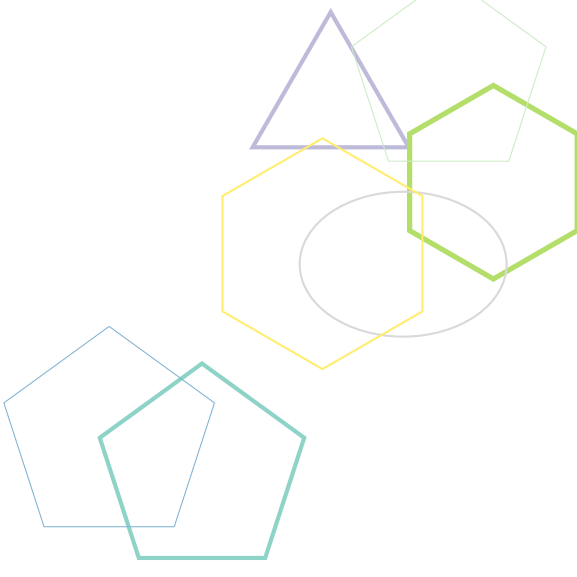[{"shape": "pentagon", "thickness": 2, "radius": 0.93, "center": [0.35, 0.184]}, {"shape": "triangle", "thickness": 2, "radius": 0.78, "center": [0.573, 0.822]}, {"shape": "pentagon", "thickness": 0.5, "radius": 0.96, "center": [0.189, 0.242]}, {"shape": "hexagon", "thickness": 2.5, "radius": 0.84, "center": [0.854, 0.684]}, {"shape": "oval", "thickness": 1, "radius": 0.9, "center": [0.698, 0.542]}, {"shape": "pentagon", "thickness": 0.5, "radius": 0.89, "center": [0.777, 0.863]}, {"shape": "hexagon", "thickness": 1, "radius": 1.0, "center": [0.558, 0.56]}]